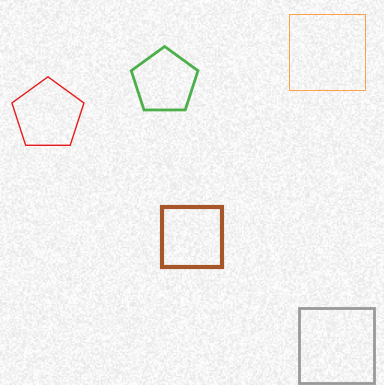[{"shape": "pentagon", "thickness": 1, "radius": 0.49, "center": [0.125, 0.702]}, {"shape": "pentagon", "thickness": 2, "radius": 0.46, "center": [0.428, 0.788]}, {"shape": "square", "thickness": 0.5, "radius": 0.5, "center": [0.85, 0.864]}, {"shape": "square", "thickness": 3, "radius": 0.39, "center": [0.499, 0.385]}, {"shape": "square", "thickness": 2, "radius": 0.49, "center": [0.875, 0.102]}]